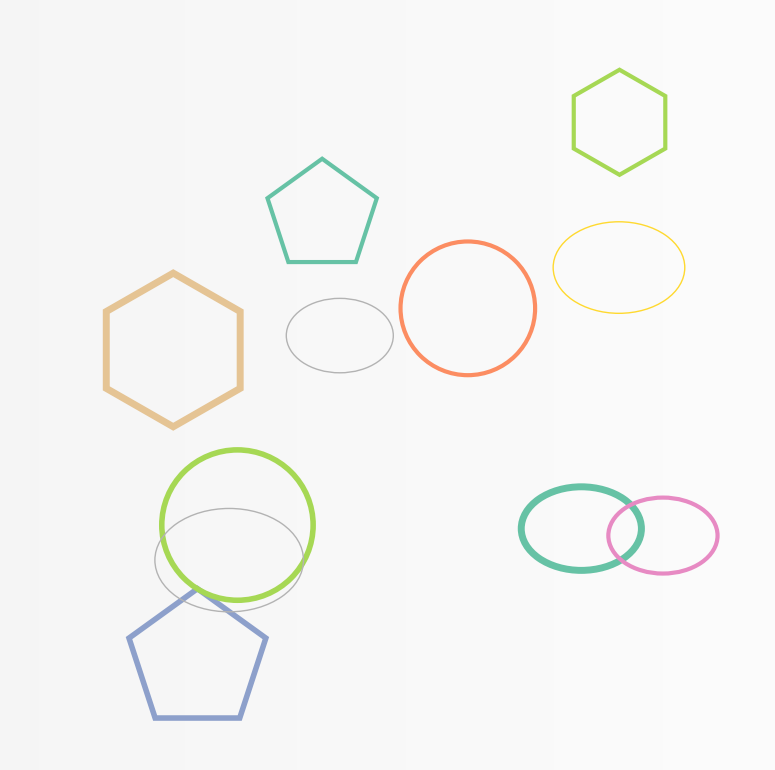[{"shape": "oval", "thickness": 2.5, "radius": 0.39, "center": [0.75, 0.314]}, {"shape": "pentagon", "thickness": 1.5, "radius": 0.37, "center": [0.416, 0.72]}, {"shape": "circle", "thickness": 1.5, "radius": 0.43, "center": [0.604, 0.6]}, {"shape": "pentagon", "thickness": 2, "radius": 0.46, "center": [0.255, 0.143]}, {"shape": "oval", "thickness": 1.5, "radius": 0.35, "center": [0.855, 0.304]}, {"shape": "circle", "thickness": 2, "radius": 0.49, "center": [0.306, 0.318]}, {"shape": "hexagon", "thickness": 1.5, "radius": 0.34, "center": [0.799, 0.841]}, {"shape": "oval", "thickness": 0.5, "radius": 0.42, "center": [0.799, 0.653]}, {"shape": "hexagon", "thickness": 2.5, "radius": 0.5, "center": [0.224, 0.546]}, {"shape": "oval", "thickness": 0.5, "radius": 0.35, "center": [0.438, 0.564]}, {"shape": "oval", "thickness": 0.5, "radius": 0.48, "center": [0.296, 0.273]}]